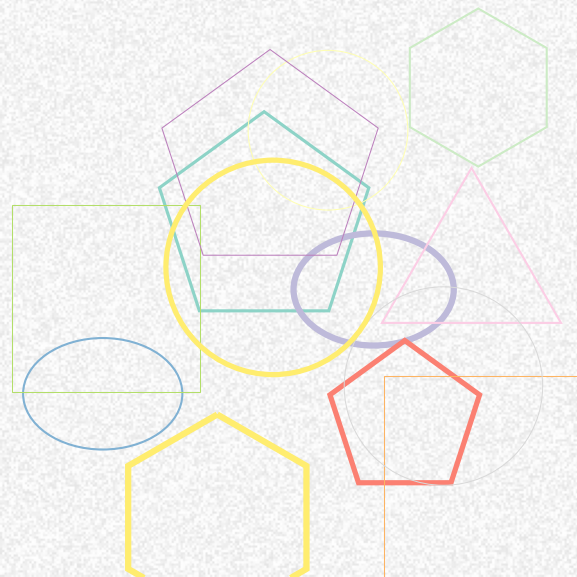[{"shape": "pentagon", "thickness": 1.5, "radius": 0.95, "center": [0.457, 0.615]}, {"shape": "circle", "thickness": 0.5, "radius": 0.69, "center": [0.568, 0.774]}, {"shape": "oval", "thickness": 3, "radius": 0.69, "center": [0.647, 0.498]}, {"shape": "pentagon", "thickness": 2.5, "radius": 0.68, "center": [0.701, 0.273]}, {"shape": "oval", "thickness": 1, "radius": 0.69, "center": [0.178, 0.317]}, {"shape": "square", "thickness": 0.5, "radius": 0.95, "center": [0.855, 0.158]}, {"shape": "square", "thickness": 0.5, "radius": 0.81, "center": [0.183, 0.482]}, {"shape": "triangle", "thickness": 1, "radius": 0.89, "center": [0.816, 0.529]}, {"shape": "circle", "thickness": 0.5, "radius": 0.86, "center": [0.768, 0.331]}, {"shape": "pentagon", "thickness": 0.5, "radius": 0.98, "center": [0.468, 0.717]}, {"shape": "hexagon", "thickness": 1, "radius": 0.68, "center": [0.828, 0.848]}, {"shape": "circle", "thickness": 2.5, "radius": 0.93, "center": [0.473, 0.536]}, {"shape": "hexagon", "thickness": 3, "radius": 0.89, "center": [0.376, 0.103]}]